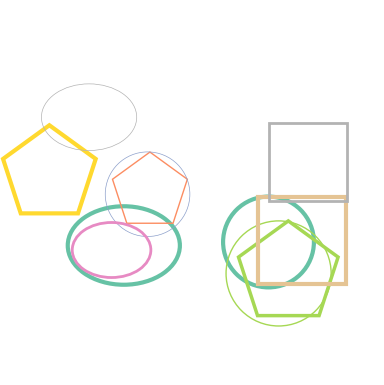[{"shape": "oval", "thickness": 3, "radius": 0.73, "center": [0.322, 0.362]}, {"shape": "circle", "thickness": 3, "radius": 0.59, "center": [0.697, 0.371]}, {"shape": "pentagon", "thickness": 1, "radius": 0.51, "center": [0.389, 0.503]}, {"shape": "circle", "thickness": 0.5, "radius": 0.55, "center": [0.383, 0.496]}, {"shape": "oval", "thickness": 2, "radius": 0.51, "center": [0.29, 0.351]}, {"shape": "circle", "thickness": 1, "radius": 0.68, "center": [0.724, 0.29]}, {"shape": "pentagon", "thickness": 2.5, "radius": 0.68, "center": [0.749, 0.29]}, {"shape": "pentagon", "thickness": 3, "radius": 0.63, "center": [0.128, 0.548]}, {"shape": "square", "thickness": 3, "radius": 0.57, "center": [0.784, 0.375]}, {"shape": "square", "thickness": 2, "radius": 0.5, "center": [0.8, 0.579]}, {"shape": "oval", "thickness": 0.5, "radius": 0.62, "center": [0.231, 0.696]}]